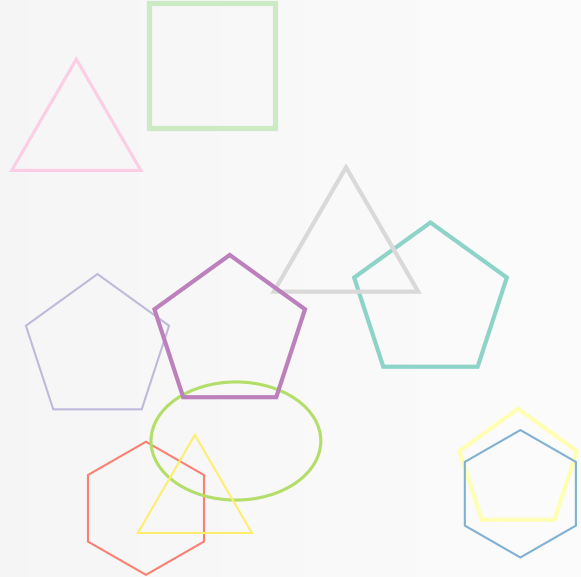[{"shape": "pentagon", "thickness": 2, "radius": 0.69, "center": [0.741, 0.476]}, {"shape": "pentagon", "thickness": 2, "radius": 0.53, "center": [0.891, 0.185]}, {"shape": "pentagon", "thickness": 1, "radius": 0.65, "center": [0.168, 0.395]}, {"shape": "hexagon", "thickness": 1, "radius": 0.58, "center": [0.251, 0.119]}, {"shape": "hexagon", "thickness": 1, "radius": 0.55, "center": [0.895, 0.144]}, {"shape": "oval", "thickness": 1.5, "radius": 0.73, "center": [0.406, 0.235]}, {"shape": "triangle", "thickness": 1.5, "radius": 0.64, "center": [0.131, 0.768]}, {"shape": "triangle", "thickness": 2, "radius": 0.72, "center": [0.595, 0.566]}, {"shape": "pentagon", "thickness": 2, "radius": 0.68, "center": [0.395, 0.421]}, {"shape": "square", "thickness": 2.5, "radius": 0.54, "center": [0.365, 0.886]}, {"shape": "triangle", "thickness": 1, "radius": 0.57, "center": [0.335, 0.133]}]